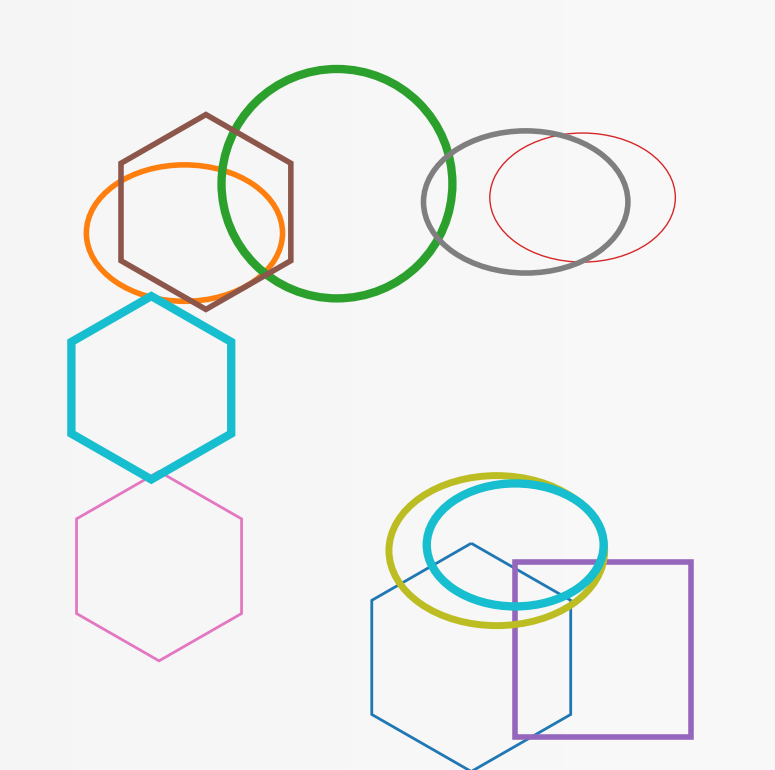[{"shape": "hexagon", "thickness": 1, "radius": 0.74, "center": [0.608, 0.146]}, {"shape": "oval", "thickness": 2, "radius": 0.63, "center": [0.238, 0.697]}, {"shape": "circle", "thickness": 3, "radius": 0.74, "center": [0.435, 0.761]}, {"shape": "oval", "thickness": 0.5, "radius": 0.6, "center": [0.752, 0.743]}, {"shape": "square", "thickness": 2, "radius": 0.57, "center": [0.778, 0.156]}, {"shape": "hexagon", "thickness": 2, "radius": 0.63, "center": [0.266, 0.725]}, {"shape": "hexagon", "thickness": 1, "radius": 0.61, "center": [0.205, 0.265]}, {"shape": "oval", "thickness": 2, "radius": 0.66, "center": [0.678, 0.738]}, {"shape": "oval", "thickness": 2.5, "radius": 0.7, "center": [0.641, 0.285]}, {"shape": "oval", "thickness": 3, "radius": 0.57, "center": [0.665, 0.292]}, {"shape": "hexagon", "thickness": 3, "radius": 0.6, "center": [0.195, 0.496]}]